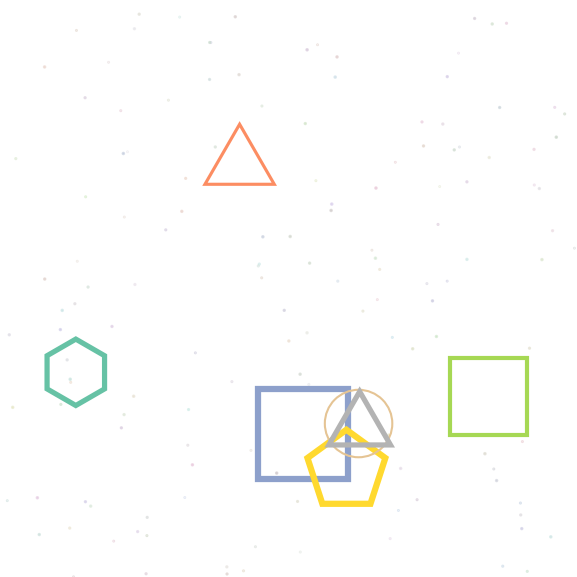[{"shape": "hexagon", "thickness": 2.5, "radius": 0.29, "center": [0.131, 0.354]}, {"shape": "triangle", "thickness": 1.5, "radius": 0.35, "center": [0.415, 0.715]}, {"shape": "square", "thickness": 3, "radius": 0.39, "center": [0.525, 0.248]}, {"shape": "square", "thickness": 2, "radius": 0.33, "center": [0.846, 0.313]}, {"shape": "pentagon", "thickness": 3, "radius": 0.35, "center": [0.6, 0.184]}, {"shape": "circle", "thickness": 1, "radius": 0.29, "center": [0.621, 0.266]}, {"shape": "triangle", "thickness": 2.5, "radius": 0.31, "center": [0.623, 0.259]}]